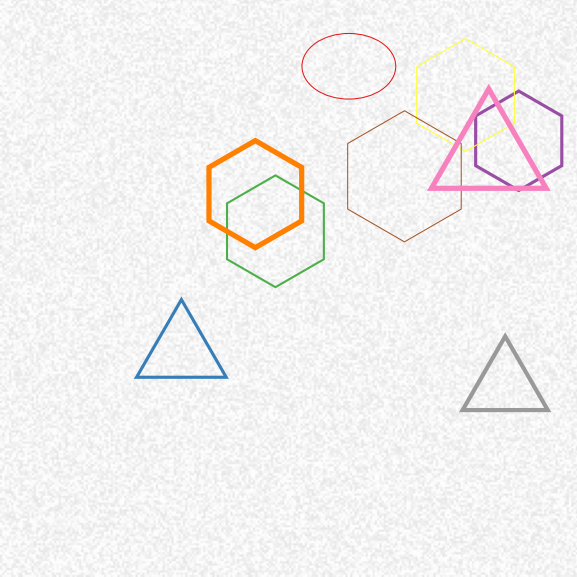[{"shape": "oval", "thickness": 0.5, "radius": 0.41, "center": [0.604, 0.884]}, {"shape": "triangle", "thickness": 1.5, "radius": 0.45, "center": [0.314, 0.391]}, {"shape": "hexagon", "thickness": 1, "radius": 0.48, "center": [0.477, 0.599]}, {"shape": "hexagon", "thickness": 1.5, "radius": 0.43, "center": [0.898, 0.755]}, {"shape": "hexagon", "thickness": 2.5, "radius": 0.46, "center": [0.442, 0.663]}, {"shape": "hexagon", "thickness": 0.5, "radius": 0.49, "center": [0.806, 0.835]}, {"shape": "hexagon", "thickness": 0.5, "radius": 0.57, "center": [0.7, 0.694]}, {"shape": "triangle", "thickness": 2.5, "radius": 0.57, "center": [0.846, 0.73]}, {"shape": "triangle", "thickness": 2, "radius": 0.43, "center": [0.875, 0.332]}]